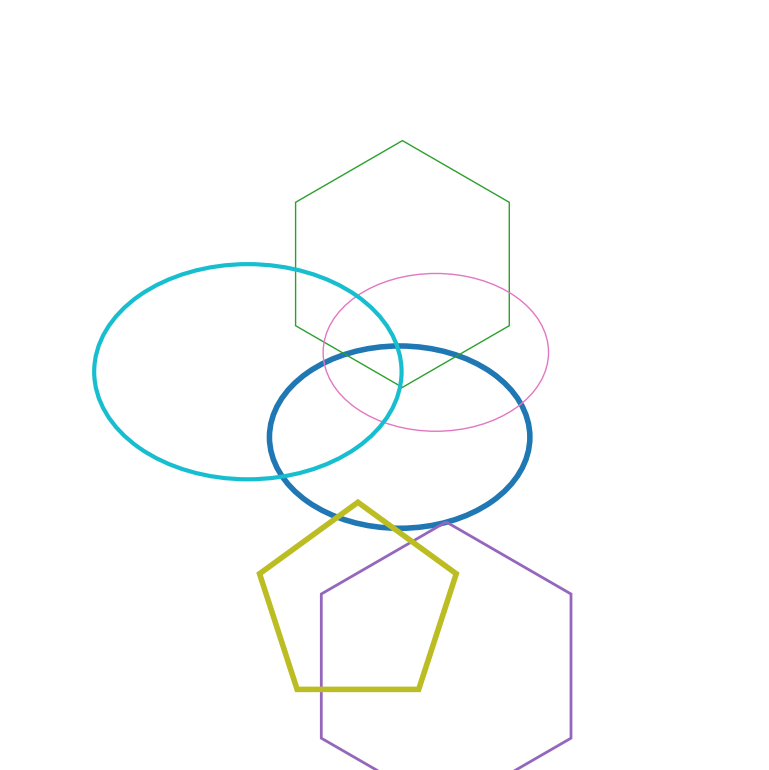[{"shape": "oval", "thickness": 2, "radius": 0.85, "center": [0.519, 0.432]}, {"shape": "hexagon", "thickness": 0.5, "radius": 0.8, "center": [0.523, 0.657]}, {"shape": "hexagon", "thickness": 1, "radius": 0.94, "center": [0.579, 0.135]}, {"shape": "oval", "thickness": 0.5, "radius": 0.73, "center": [0.566, 0.542]}, {"shape": "pentagon", "thickness": 2, "radius": 0.67, "center": [0.465, 0.213]}, {"shape": "oval", "thickness": 1.5, "radius": 1.0, "center": [0.322, 0.517]}]